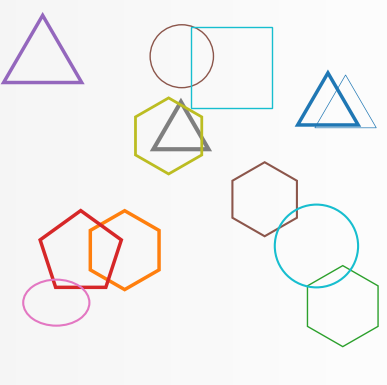[{"shape": "triangle", "thickness": 2.5, "radius": 0.45, "center": [0.846, 0.72]}, {"shape": "triangle", "thickness": 0.5, "radius": 0.46, "center": [0.892, 0.714]}, {"shape": "hexagon", "thickness": 2.5, "radius": 0.51, "center": [0.322, 0.35]}, {"shape": "hexagon", "thickness": 1, "radius": 0.53, "center": [0.885, 0.205]}, {"shape": "pentagon", "thickness": 2.5, "radius": 0.55, "center": [0.208, 0.343]}, {"shape": "triangle", "thickness": 2.5, "radius": 0.58, "center": [0.11, 0.844]}, {"shape": "circle", "thickness": 1, "radius": 0.41, "center": [0.469, 0.854]}, {"shape": "hexagon", "thickness": 1.5, "radius": 0.48, "center": [0.683, 0.482]}, {"shape": "oval", "thickness": 1.5, "radius": 0.43, "center": [0.145, 0.214]}, {"shape": "triangle", "thickness": 3, "radius": 0.41, "center": [0.467, 0.653]}, {"shape": "hexagon", "thickness": 2, "radius": 0.49, "center": [0.435, 0.647]}, {"shape": "square", "thickness": 1, "radius": 0.52, "center": [0.598, 0.825]}, {"shape": "circle", "thickness": 1.5, "radius": 0.54, "center": [0.817, 0.361]}]